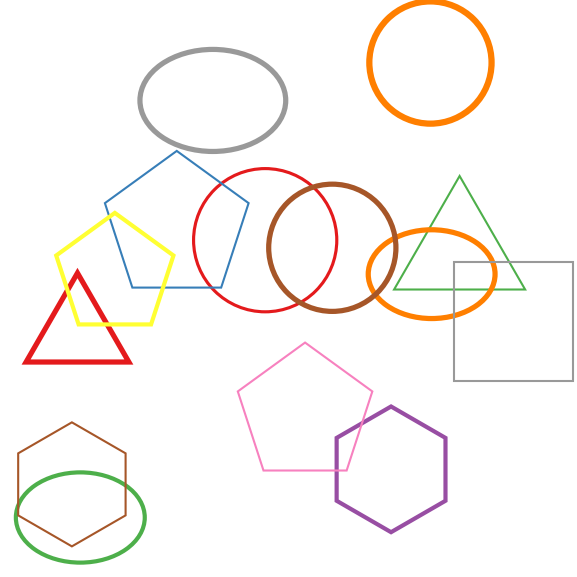[{"shape": "circle", "thickness": 1.5, "radius": 0.62, "center": [0.459, 0.583]}, {"shape": "triangle", "thickness": 2.5, "radius": 0.51, "center": [0.134, 0.424]}, {"shape": "pentagon", "thickness": 1, "radius": 0.65, "center": [0.306, 0.607]}, {"shape": "oval", "thickness": 2, "radius": 0.56, "center": [0.139, 0.103]}, {"shape": "triangle", "thickness": 1, "radius": 0.66, "center": [0.796, 0.563]}, {"shape": "hexagon", "thickness": 2, "radius": 0.54, "center": [0.677, 0.186]}, {"shape": "circle", "thickness": 3, "radius": 0.53, "center": [0.745, 0.891]}, {"shape": "oval", "thickness": 2.5, "radius": 0.55, "center": [0.747, 0.524]}, {"shape": "pentagon", "thickness": 2, "radius": 0.53, "center": [0.199, 0.524]}, {"shape": "hexagon", "thickness": 1, "radius": 0.54, "center": [0.124, 0.16]}, {"shape": "circle", "thickness": 2.5, "radius": 0.55, "center": [0.575, 0.57]}, {"shape": "pentagon", "thickness": 1, "radius": 0.61, "center": [0.528, 0.283]}, {"shape": "oval", "thickness": 2.5, "radius": 0.63, "center": [0.369, 0.825]}, {"shape": "square", "thickness": 1, "radius": 0.51, "center": [0.889, 0.442]}]